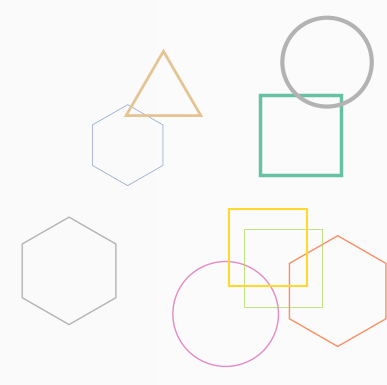[{"shape": "square", "thickness": 2.5, "radius": 0.52, "center": [0.776, 0.649]}, {"shape": "hexagon", "thickness": 1, "radius": 0.72, "center": [0.871, 0.244]}, {"shape": "hexagon", "thickness": 0.5, "radius": 0.53, "center": [0.329, 0.623]}, {"shape": "circle", "thickness": 1, "radius": 0.68, "center": [0.582, 0.185]}, {"shape": "square", "thickness": 0.5, "radius": 0.5, "center": [0.731, 0.303]}, {"shape": "square", "thickness": 1.5, "radius": 0.5, "center": [0.692, 0.357]}, {"shape": "triangle", "thickness": 2, "radius": 0.56, "center": [0.422, 0.755]}, {"shape": "hexagon", "thickness": 1, "radius": 0.7, "center": [0.178, 0.296]}, {"shape": "circle", "thickness": 3, "radius": 0.58, "center": [0.844, 0.839]}]